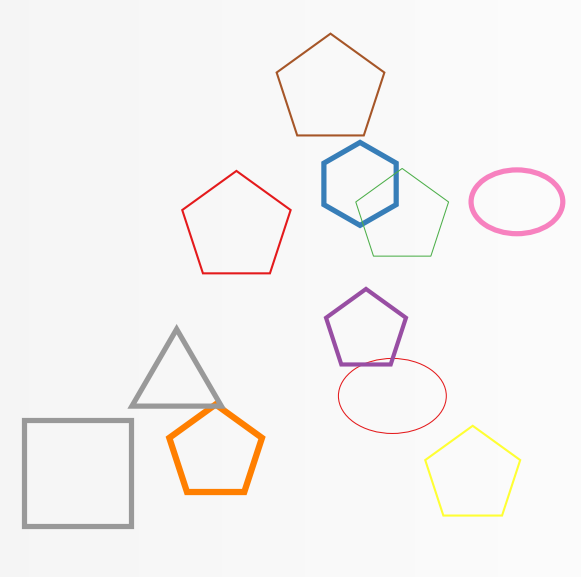[{"shape": "pentagon", "thickness": 1, "radius": 0.49, "center": [0.407, 0.605]}, {"shape": "oval", "thickness": 0.5, "radius": 0.46, "center": [0.675, 0.313]}, {"shape": "hexagon", "thickness": 2.5, "radius": 0.36, "center": [0.619, 0.681]}, {"shape": "pentagon", "thickness": 0.5, "radius": 0.42, "center": [0.692, 0.624]}, {"shape": "pentagon", "thickness": 2, "radius": 0.36, "center": [0.63, 0.426]}, {"shape": "pentagon", "thickness": 3, "radius": 0.42, "center": [0.371, 0.215]}, {"shape": "pentagon", "thickness": 1, "radius": 0.43, "center": [0.813, 0.176]}, {"shape": "pentagon", "thickness": 1, "radius": 0.49, "center": [0.569, 0.843]}, {"shape": "oval", "thickness": 2.5, "radius": 0.39, "center": [0.889, 0.65]}, {"shape": "square", "thickness": 2.5, "radius": 0.46, "center": [0.133, 0.18]}, {"shape": "triangle", "thickness": 2.5, "radius": 0.44, "center": [0.304, 0.34]}]